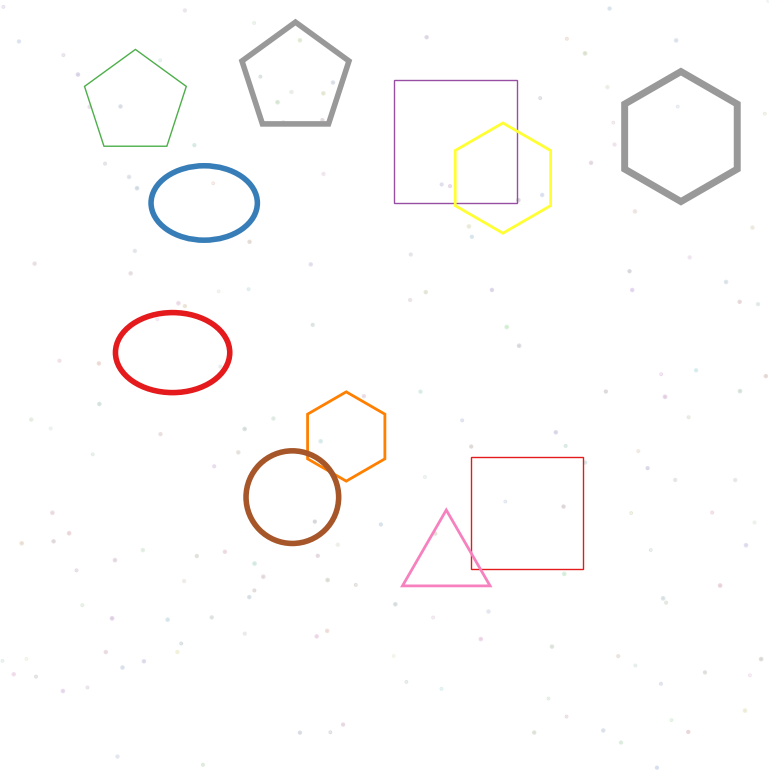[{"shape": "square", "thickness": 0.5, "radius": 0.36, "center": [0.684, 0.334]}, {"shape": "oval", "thickness": 2, "radius": 0.37, "center": [0.224, 0.542]}, {"shape": "oval", "thickness": 2, "radius": 0.35, "center": [0.265, 0.736]}, {"shape": "pentagon", "thickness": 0.5, "radius": 0.35, "center": [0.176, 0.866]}, {"shape": "square", "thickness": 0.5, "radius": 0.4, "center": [0.591, 0.816]}, {"shape": "hexagon", "thickness": 1, "radius": 0.29, "center": [0.45, 0.433]}, {"shape": "hexagon", "thickness": 1, "radius": 0.36, "center": [0.653, 0.769]}, {"shape": "circle", "thickness": 2, "radius": 0.3, "center": [0.38, 0.354]}, {"shape": "triangle", "thickness": 1, "radius": 0.33, "center": [0.58, 0.272]}, {"shape": "pentagon", "thickness": 2, "radius": 0.37, "center": [0.384, 0.898]}, {"shape": "hexagon", "thickness": 2.5, "radius": 0.42, "center": [0.884, 0.823]}]